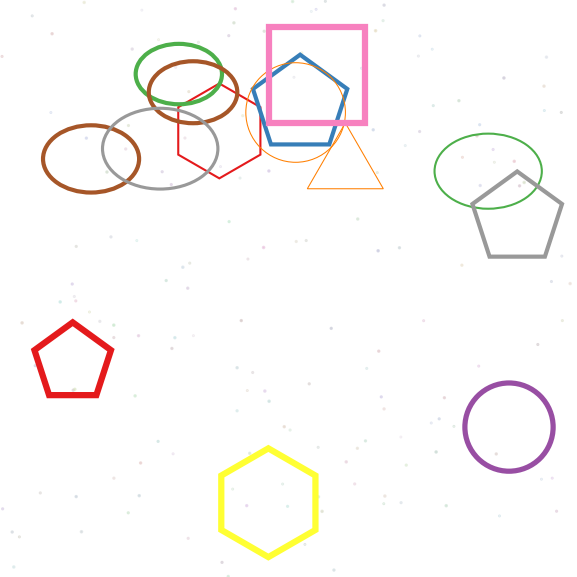[{"shape": "pentagon", "thickness": 3, "radius": 0.35, "center": [0.126, 0.371]}, {"shape": "hexagon", "thickness": 1, "radius": 0.41, "center": [0.38, 0.772]}, {"shape": "pentagon", "thickness": 2, "radius": 0.43, "center": [0.52, 0.819]}, {"shape": "oval", "thickness": 1, "radius": 0.46, "center": [0.845, 0.703]}, {"shape": "oval", "thickness": 2, "radius": 0.37, "center": [0.31, 0.871]}, {"shape": "circle", "thickness": 2.5, "radius": 0.38, "center": [0.881, 0.26]}, {"shape": "triangle", "thickness": 0.5, "radius": 0.38, "center": [0.598, 0.71]}, {"shape": "circle", "thickness": 0.5, "radius": 0.43, "center": [0.512, 0.804]}, {"shape": "hexagon", "thickness": 3, "radius": 0.47, "center": [0.465, 0.129]}, {"shape": "oval", "thickness": 2, "radius": 0.42, "center": [0.158, 0.724]}, {"shape": "oval", "thickness": 2, "radius": 0.38, "center": [0.334, 0.839]}, {"shape": "square", "thickness": 3, "radius": 0.42, "center": [0.549, 0.87]}, {"shape": "oval", "thickness": 1.5, "radius": 0.5, "center": [0.277, 0.742]}, {"shape": "pentagon", "thickness": 2, "radius": 0.41, "center": [0.896, 0.621]}]